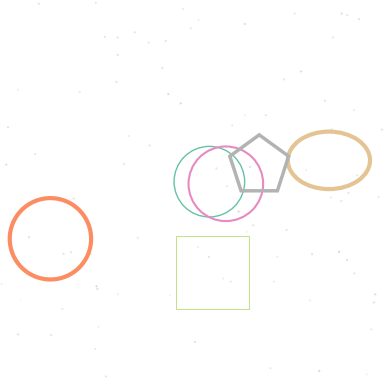[{"shape": "circle", "thickness": 1, "radius": 0.46, "center": [0.544, 0.528]}, {"shape": "circle", "thickness": 3, "radius": 0.53, "center": [0.131, 0.38]}, {"shape": "circle", "thickness": 1.5, "radius": 0.48, "center": [0.587, 0.523]}, {"shape": "square", "thickness": 0.5, "radius": 0.47, "center": [0.552, 0.293]}, {"shape": "oval", "thickness": 3, "radius": 0.53, "center": [0.854, 0.583]}, {"shape": "pentagon", "thickness": 2.5, "radius": 0.4, "center": [0.673, 0.569]}]